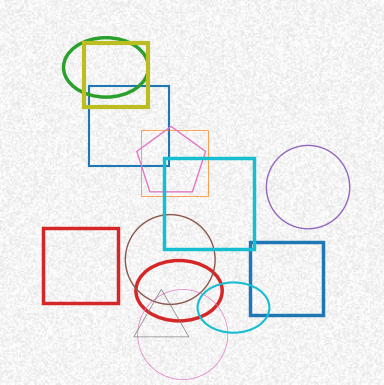[{"shape": "square", "thickness": 1.5, "radius": 0.52, "center": [0.336, 0.673]}, {"shape": "square", "thickness": 2.5, "radius": 0.48, "center": [0.744, 0.277]}, {"shape": "square", "thickness": 0.5, "radius": 0.43, "center": [0.454, 0.577]}, {"shape": "oval", "thickness": 2.5, "radius": 0.55, "center": [0.275, 0.825]}, {"shape": "oval", "thickness": 2.5, "radius": 0.56, "center": [0.465, 0.245]}, {"shape": "square", "thickness": 2.5, "radius": 0.49, "center": [0.209, 0.311]}, {"shape": "circle", "thickness": 1, "radius": 0.54, "center": [0.8, 0.514]}, {"shape": "circle", "thickness": 1, "radius": 0.58, "center": [0.442, 0.326]}, {"shape": "circle", "thickness": 0.5, "radius": 0.58, "center": [0.475, 0.131]}, {"shape": "pentagon", "thickness": 1, "radius": 0.47, "center": [0.445, 0.578]}, {"shape": "triangle", "thickness": 0.5, "radius": 0.41, "center": [0.419, 0.166]}, {"shape": "square", "thickness": 3, "radius": 0.42, "center": [0.302, 0.806]}, {"shape": "square", "thickness": 2.5, "radius": 0.59, "center": [0.543, 0.472]}, {"shape": "oval", "thickness": 1.5, "radius": 0.47, "center": [0.606, 0.201]}]